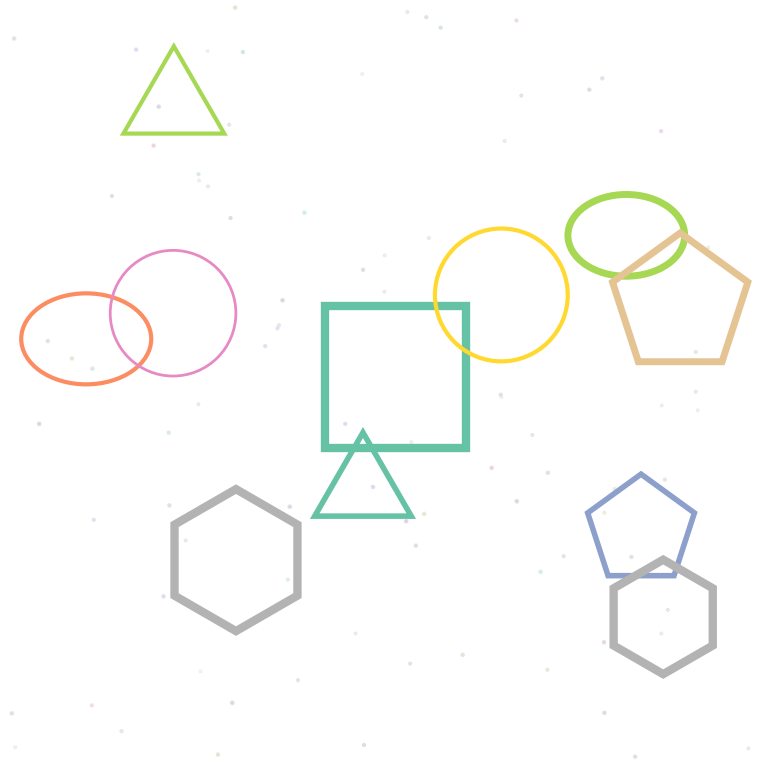[{"shape": "triangle", "thickness": 2, "radius": 0.36, "center": [0.471, 0.366]}, {"shape": "square", "thickness": 3, "radius": 0.46, "center": [0.514, 0.511]}, {"shape": "oval", "thickness": 1.5, "radius": 0.42, "center": [0.112, 0.56]}, {"shape": "pentagon", "thickness": 2, "radius": 0.36, "center": [0.833, 0.311]}, {"shape": "circle", "thickness": 1, "radius": 0.41, "center": [0.225, 0.593]}, {"shape": "oval", "thickness": 2.5, "radius": 0.38, "center": [0.813, 0.694]}, {"shape": "triangle", "thickness": 1.5, "radius": 0.38, "center": [0.226, 0.864]}, {"shape": "circle", "thickness": 1.5, "radius": 0.43, "center": [0.651, 0.617]}, {"shape": "pentagon", "thickness": 2.5, "radius": 0.46, "center": [0.883, 0.605]}, {"shape": "hexagon", "thickness": 3, "radius": 0.46, "center": [0.306, 0.273]}, {"shape": "hexagon", "thickness": 3, "radius": 0.37, "center": [0.861, 0.199]}]